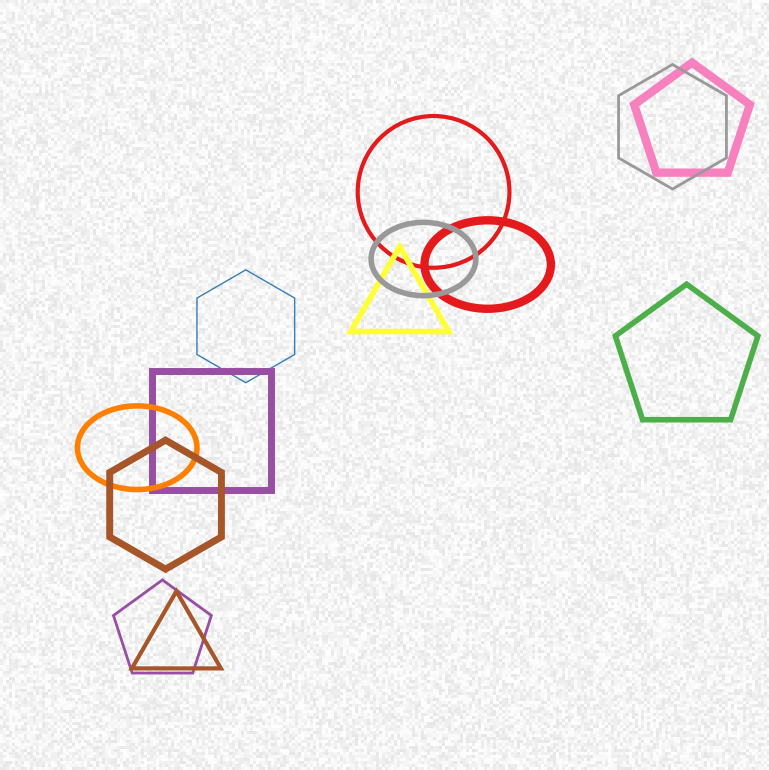[{"shape": "circle", "thickness": 1.5, "radius": 0.49, "center": [0.563, 0.751]}, {"shape": "oval", "thickness": 3, "radius": 0.41, "center": [0.633, 0.656]}, {"shape": "hexagon", "thickness": 0.5, "radius": 0.37, "center": [0.319, 0.576]}, {"shape": "pentagon", "thickness": 2, "radius": 0.49, "center": [0.892, 0.534]}, {"shape": "square", "thickness": 2.5, "radius": 0.39, "center": [0.275, 0.441]}, {"shape": "pentagon", "thickness": 1, "radius": 0.33, "center": [0.211, 0.18]}, {"shape": "oval", "thickness": 2, "radius": 0.39, "center": [0.178, 0.419]}, {"shape": "triangle", "thickness": 2, "radius": 0.37, "center": [0.519, 0.606]}, {"shape": "hexagon", "thickness": 2.5, "radius": 0.42, "center": [0.215, 0.345]}, {"shape": "triangle", "thickness": 1.5, "radius": 0.33, "center": [0.229, 0.165]}, {"shape": "pentagon", "thickness": 3, "radius": 0.39, "center": [0.899, 0.84]}, {"shape": "hexagon", "thickness": 1, "radius": 0.4, "center": [0.873, 0.835]}, {"shape": "oval", "thickness": 2, "radius": 0.34, "center": [0.55, 0.664]}]